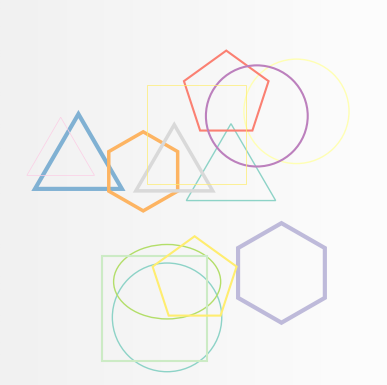[{"shape": "circle", "thickness": 1, "radius": 0.71, "center": [0.431, 0.176]}, {"shape": "triangle", "thickness": 1, "radius": 0.67, "center": [0.596, 0.546]}, {"shape": "circle", "thickness": 1, "radius": 0.68, "center": [0.765, 0.711]}, {"shape": "hexagon", "thickness": 3, "radius": 0.65, "center": [0.726, 0.291]}, {"shape": "pentagon", "thickness": 1.5, "radius": 0.57, "center": [0.584, 0.754]}, {"shape": "triangle", "thickness": 3, "radius": 0.65, "center": [0.202, 0.574]}, {"shape": "hexagon", "thickness": 2.5, "radius": 0.51, "center": [0.37, 0.555]}, {"shape": "oval", "thickness": 1, "radius": 0.69, "center": [0.431, 0.268]}, {"shape": "triangle", "thickness": 0.5, "radius": 0.5, "center": [0.157, 0.595]}, {"shape": "triangle", "thickness": 2.5, "radius": 0.57, "center": [0.45, 0.562]}, {"shape": "circle", "thickness": 1.5, "radius": 0.66, "center": [0.663, 0.699]}, {"shape": "square", "thickness": 1.5, "radius": 0.68, "center": [0.399, 0.199]}, {"shape": "square", "thickness": 0.5, "radius": 0.64, "center": [0.506, 0.65]}, {"shape": "pentagon", "thickness": 1.5, "radius": 0.57, "center": [0.502, 0.272]}]